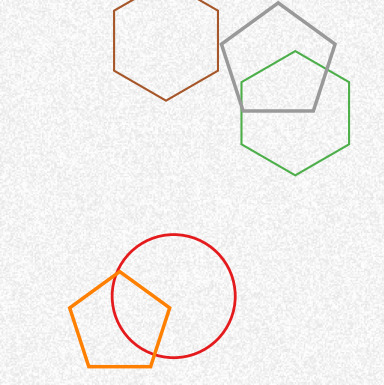[{"shape": "circle", "thickness": 2, "radius": 0.8, "center": [0.451, 0.231]}, {"shape": "hexagon", "thickness": 1.5, "radius": 0.81, "center": [0.767, 0.706]}, {"shape": "pentagon", "thickness": 2.5, "radius": 0.68, "center": [0.311, 0.158]}, {"shape": "hexagon", "thickness": 1.5, "radius": 0.78, "center": [0.431, 0.894]}, {"shape": "pentagon", "thickness": 2.5, "radius": 0.78, "center": [0.723, 0.837]}]